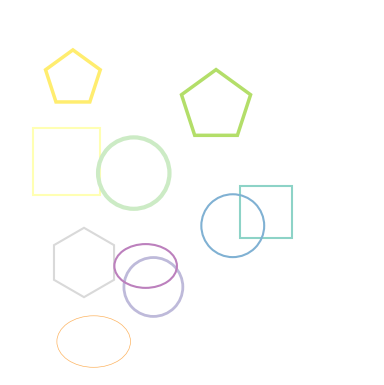[{"shape": "square", "thickness": 1.5, "radius": 0.34, "center": [0.691, 0.449]}, {"shape": "square", "thickness": 1.5, "radius": 0.44, "center": [0.173, 0.581]}, {"shape": "circle", "thickness": 2, "radius": 0.38, "center": [0.398, 0.255]}, {"shape": "circle", "thickness": 1.5, "radius": 0.41, "center": [0.605, 0.414]}, {"shape": "oval", "thickness": 0.5, "radius": 0.48, "center": [0.243, 0.113]}, {"shape": "pentagon", "thickness": 2.5, "radius": 0.47, "center": [0.561, 0.725]}, {"shape": "hexagon", "thickness": 1.5, "radius": 0.45, "center": [0.218, 0.318]}, {"shape": "oval", "thickness": 1.5, "radius": 0.41, "center": [0.378, 0.309]}, {"shape": "circle", "thickness": 3, "radius": 0.46, "center": [0.347, 0.55]}, {"shape": "pentagon", "thickness": 2.5, "radius": 0.37, "center": [0.189, 0.796]}]